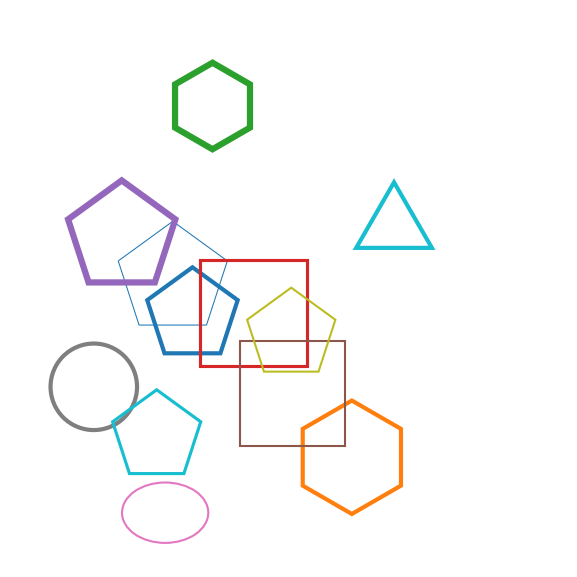[{"shape": "pentagon", "thickness": 0.5, "radius": 0.5, "center": [0.299, 0.517]}, {"shape": "pentagon", "thickness": 2, "radius": 0.41, "center": [0.333, 0.454]}, {"shape": "hexagon", "thickness": 2, "radius": 0.49, "center": [0.609, 0.207]}, {"shape": "hexagon", "thickness": 3, "radius": 0.37, "center": [0.368, 0.816]}, {"shape": "square", "thickness": 1.5, "radius": 0.46, "center": [0.439, 0.457]}, {"shape": "pentagon", "thickness": 3, "radius": 0.49, "center": [0.211, 0.589]}, {"shape": "square", "thickness": 1, "radius": 0.46, "center": [0.506, 0.318]}, {"shape": "oval", "thickness": 1, "radius": 0.37, "center": [0.286, 0.111]}, {"shape": "circle", "thickness": 2, "radius": 0.37, "center": [0.162, 0.329]}, {"shape": "pentagon", "thickness": 1, "radius": 0.4, "center": [0.504, 0.421]}, {"shape": "triangle", "thickness": 2, "radius": 0.38, "center": [0.682, 0.608]}, {"shape": "pentagon", "thickness": 1.5, "radius": 0.4, "center": [0.271, 0.244]}]